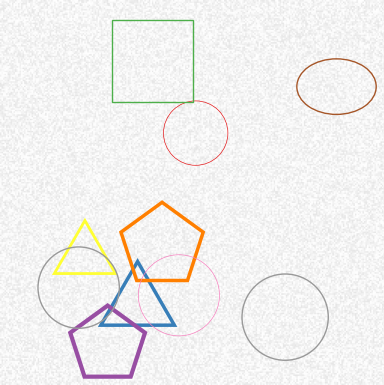[{"shape": "circle", "thickness": 0.5, "radius": 0.42, "center": [0.508, 0.654]}, {"shape": "triangle", "thickness": 2.5, "radius": 0.55, "center": [0.357, 0.21]}, {"shape": "square", "thickness": 1, "radius": 0.53, "center": [0.396, 0.842]}, {"shape": "pentagon", "thickness": 3, "radius": 0.51, "center": [0.28, 0.104]}, {"shape": "pentagon", "thickness": 2.5, "radius": 0.56, "center": [0.421, 0.362]}, {"shape": "triangle", "thickness": 2, "radius": 0.46, "center": [0.221, 0.335]}, {"shape": "oval", "thickness": 1, "radius": 0.52, "center": [0.874, 0.775]}, {"shape": "circle", "thickness": 0.5, "radius": 0.53, "center": [0.465, 0.233]}, {"shape": "circle", "thickness": 1, "radius": 0.53, "center": [0.204, 0.253]}, {"shape": "circle", "thickness": 1, "radius": 0.56, "center": [0.741, 0.176]}]